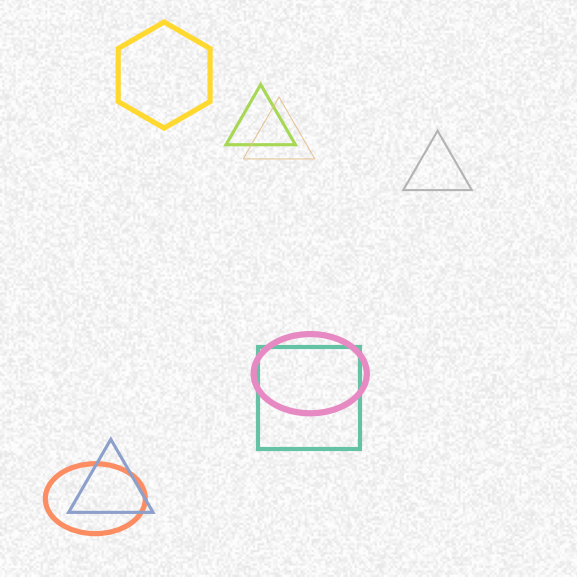[{"shape": "square", "thickness": 2, "radius": 0.44, "center": [0.536, 0.31]}, {"shape": "oval", "thickness": 2.5, "radius": 0.43, "center": [0.165, 0.136]}, {"shape": "triangle", "thickness": 1.5, "radius": 0.42, "center": [0.192, 0.154]}, {"shape": "oval", "thickness": 3, "radius": 0.49, "center": [0.537, 0.352]}, {"shape": "triangle", "thickness": 1.5, "radius": 0.35, "center": [0.451, 0.783]}, {"shape": "hexagon", "thickness": 2.5, "radius": 0.46, "center": [0.284, 0.869]}, {"shape": "triangle", "thickness": 0.5, "radius": 0.36, "center": [0.483, 0.76]}, {"shape": "triangle", "thickness": 1, "radius": 0.34, "center": [0.758, 0.704]}]